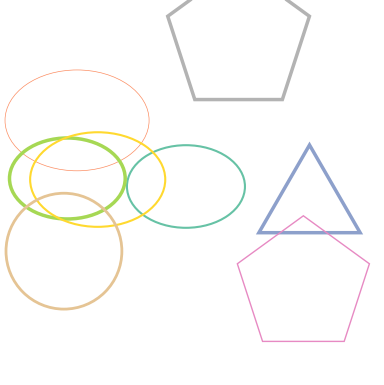[{"shape": "oval", "thickness": 1.5, "radius": 0.77, "center": [0.483, 0.516]}, {"shape": "oval", "thickness": 0.5, "radius": 0.94, "center": [0.2, 0.687]}, {"shape": "triangle", "thickness": 2.5, "radius": 0.76, "center": [0.804, 0.472]}, {"shape": "pentagon", "thickness": 1, "radius": 0.9, "center": [0.788, 0.259]}, {"shape": "oval", "thickness": 2.5, "radius": 0.75, "center": [0.175, 0.536]}, {"shape": "oval", "thickness": 1.5, "radius": 0.88, "center": [0.254, 0.534]}, {"shape": "circle", "thickness": 2, "radius": 0.75, "center": [0.166, 0.348]}, {"shape": "pentagon", "thickness": 2.5, "radius": 0.97, "center": [0.62, 0.898]}]